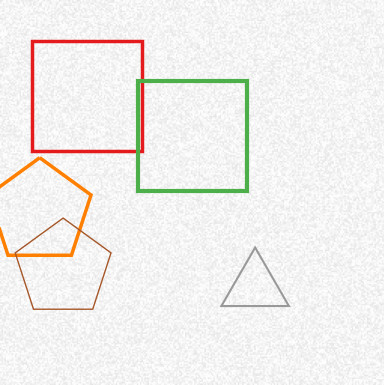[{"shape": "square", "thickness": 2.5, "radius": 0.72, "center": [0.226, 0.751]}, {"shape": "square", "thickness": 3, "radius": 0.71, "center": [0.5, 0.647]}, {"shape": "pentagon", "thickness": 2.5, "radius": 0.7, "center": [0.103, 0.45]}, {"shape": "pentagon", "thickness": 1, "radius": 0.65, "center": [0.164, 0.303]}, {"shape": "triangle", "thickness": 1.5, "radius": 0.51, "center": [0.663, 0.256]}]